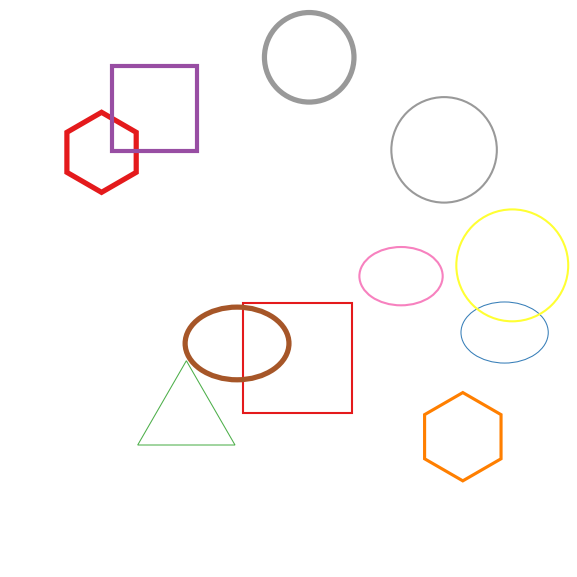[{"shape": "hexagon", "thickness": 2.5, "radius": 0.35, "center": [0.176, 0.735]}, {"shape": "square", "thickness": 1, "radius": 0.47, "center": [0.515, 0.38]}, {"shape": "oval", "thickness": 0.5, "radius": 0.38, "center": [0.874, 0.423]}, {"shape": "triangle", "thickness": 0.5, "radius": 0.49, "center": [0.323, 0.277]}, {"shape": "square", "thickness": 2, "radius": 0.37, "center": [0.267, 0.812]}, {"shape": "hexagon", "thickness": 1.5, "radius": 0.38, "center": [0.801, 0.243]}, {"shape": "circle", "thickness": 1, "radius": 0.48, "center": [0.887, 0.54]}, {"shape": "oval", "thickness": 2.5, "radius": 0.45, "center": [0.41, 0.404]}, {"shape": "oval", "thickness": 1, "radius": 0.36, "center": [0.694, 0.521]}, {"shape": "circle", "thickness": 2.5, "radius": 0.39, "center": [0.535, 0.9]}, {"shape": "circle", "thickness": 1, "radius": 0.46, "center": [0.769, 0.74]}]